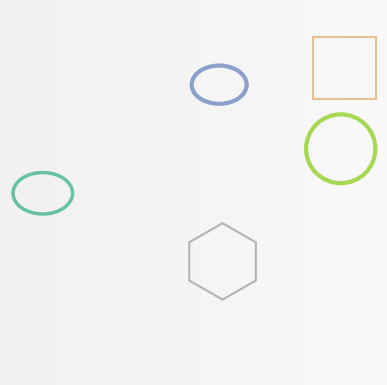[{"shape": "oval", "thickness": 2.5, "radius": 0.38, "center": [0.11, 0.498]}, {"shape": "oval", "thickness": 3, "radius": 0.35, "center": [0.566, 0.78]}, {"shape": "circle", "thickness": 3, "radius": 0.45, "center": [0.879, 0.614]}, {"shape": "square", "thickness": 1.5, "radius": 0.41, "center": [0.89, 0.824]}, {"shape": "hexagon", "thickness": 1.5, "radius": 0.5, "center": [0.574, 0.321]}]